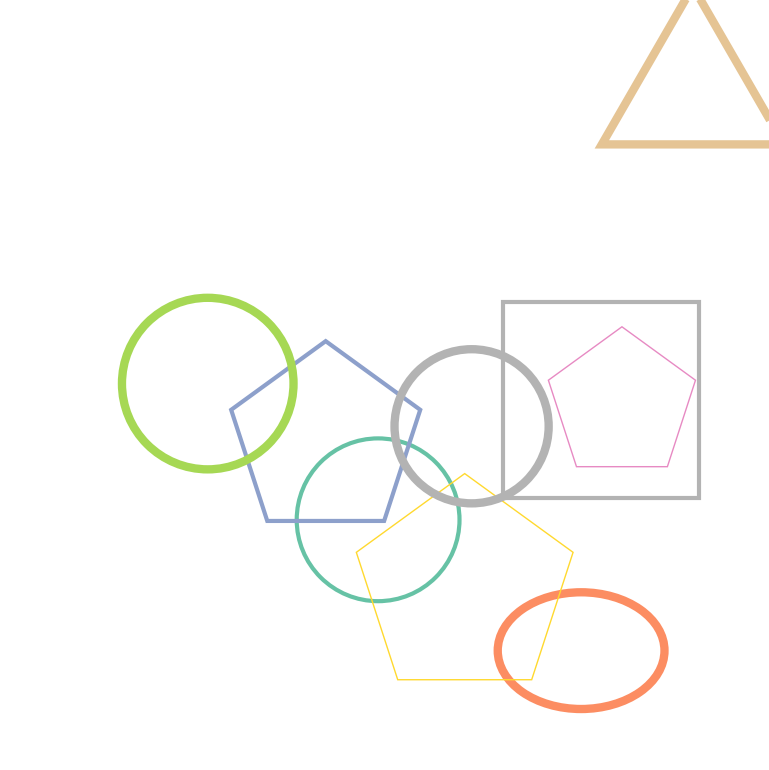[{"shape": "circle", "thickness": 1.5, "radius": 0.53, "center": [0.491, 0.325]}, {"shape": "oval", "thickness": 3, "radius": 0.54, "center": [0.755, 0.155]}, {"shape": "pentagon", "thickness": 1.5, "radius": 0.65, "center": [0.423, 0.428]}, {"shape": "pentagon", "thickness": 0.5, "radius": 0.5, "center": [0.808, 0.475]}, {"shape": "circle", "thickness": 3, "radius": 0.56, "center": [0.27, 0.502]}, {"shape": "pentagon", "thickness": 0.5, "radius": 0.74, "center": [0.604, 0.237]}, {"shape": "triangle", "thickness": 3, "radius": 0.68, "center": [0.9, 0.881]}, {"shape": "circle", "thickness": 3, "radius": 0.5, "center": [0.612, 0.446]}, {"shape": "square", "thickness": 1.5, "radius": 0.64, "center": [0.781, 0.48]}]